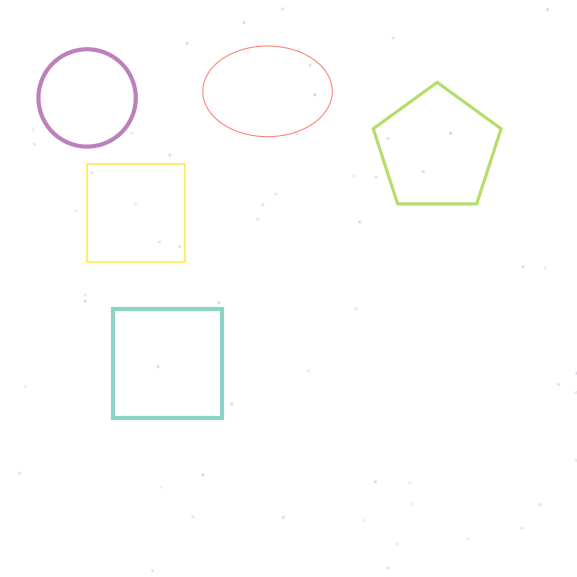[{"shape": "square", "thickness": 2, "radius": 0.47, "center": [0.29, 0.37]}, {"shape": "oval", "thickness": 0.5, "radius": 0.56, "center": [0.463, 0.841]}, {"shape": "pentagon", "thickness": 1.5, "radius": 0.58, "center": [0.757, 0.74]}, {"shape": "circle", "thickness": 2, "radius": 0.42, "center": [0.151, 0.83]}, {"shape": "square", "thickness": 1, "radius": 0.42, "center": [0.235, 0.631]}]